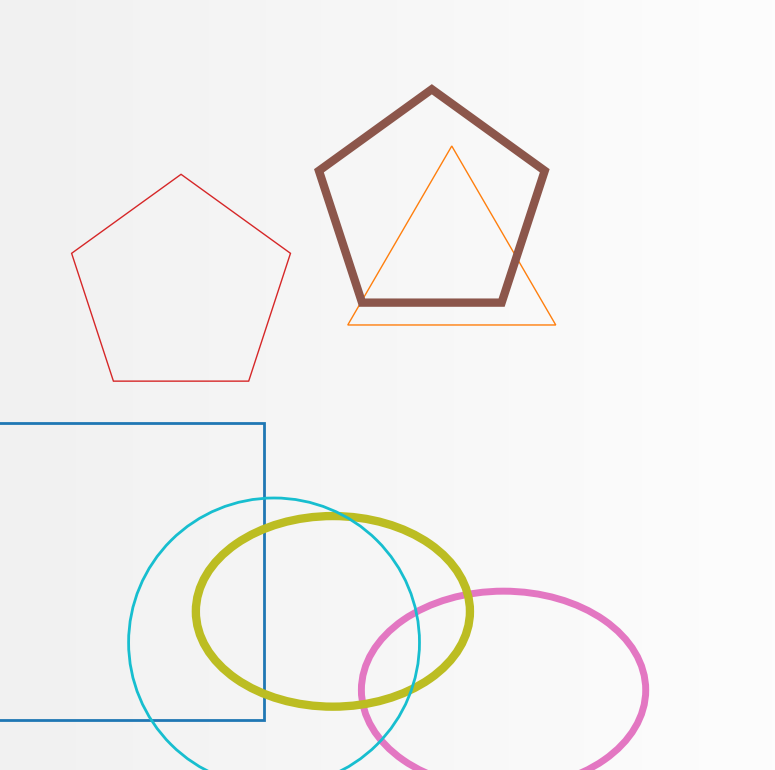[{"shape": "square", "thickness": 1, "radius": 0.96, "center": [0.148, 0.258]}, {"shape": "triangle", "thickness": 0.5, "radius": 0.77, "center": [0.583, 0.655]}, {"shape": "pentagon", "thickness": 0.5, "radius": 0.74, "center": [0.234, 0.625]}, {"shape": "pentagon", "thickness": 3, "radius": 0.77, "center": [0.557, 0.731]}, {"shape": "oval", "thickness": 2.5, "radius": 0.92, "center": [0.65, 0.104]}, {"shape": "oval", "thickness": 3, "radius": 0.88, "center": [0.43, 0.206]}, {"shape": "circle", "thickness": 1, "radius": 0.94, "center": [0.354, 0.166]}]